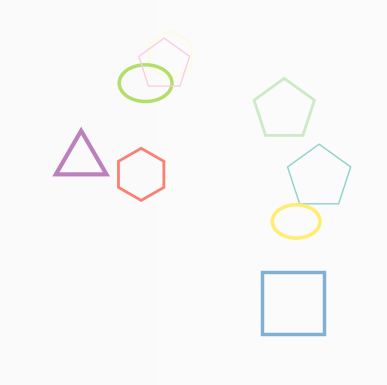[{"shape": "pentagon", "thickness": 1, "radius": 0.43, "center": [0.824, 0.54]}, {"shape": "hexagon", "thickness": 0.5, "radius": 0.32, "center": [0.44, 0.856]}, {"shape": "hexagon", "thickness": 2, "radius": 0.34, "center": [0.364, 0.547]}, {"shape": "square", "thickness": 2.5, "radius": 0.4, "center": [0.755, 0.212]}, {"shape": "oval", "thickness": 2.5, "radius": 0.34, "center": [0.376, 0.784]}, {"shape": "pentagon", "thickness": 1, "radius": 0.34, "center": [0.424, 0.832]}, {"shape": "triangle", "thickness": 3, "radius": 0.38, "center": [0.209, 0.585]}, {"shape": "pentagon", "thickness": 2, "radius": 0.41, "center": [0.734, 0.715]}, {"shape": "oval", "thickness": 2.5, "radius": 0.31, "center": [0.764, 0.425]}]